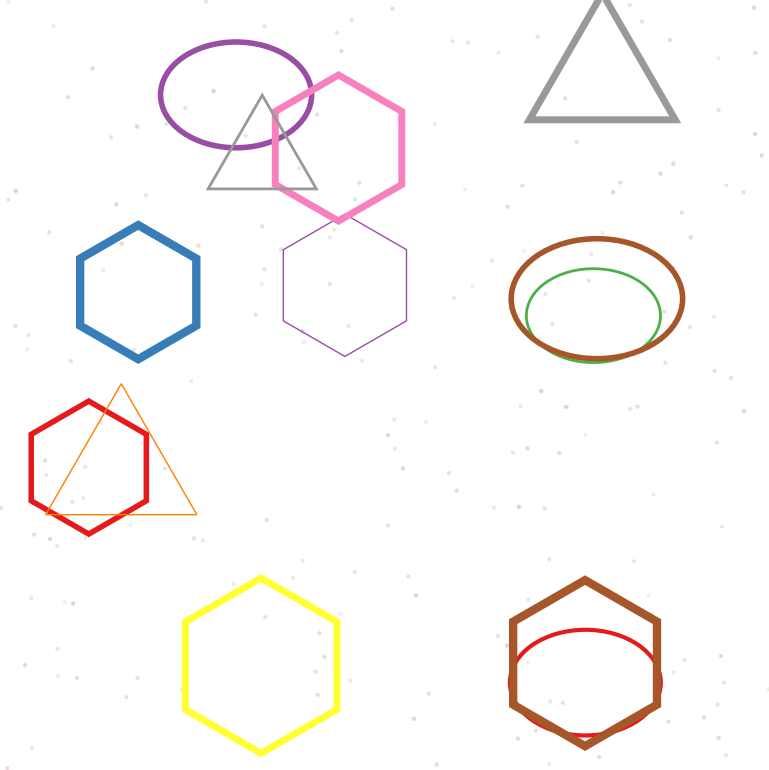[{"shape": "oval", "thickness": 1.5, "radius": 0.49, "center": [0.76, 0.113]}, {"shape": "hexagon", "thickness": 2, "radius": 0.43, "center": [0.115, 0.393]}, {"shape": "hexagon", "thickness": 3, "radius": 0.44, "center": [0.18, 0.621]}, {"shape": "oval", "thickness": 1, "radius": 0.44, "center": [0.771, 0.59]}, {"shape": "hexagon", "thickness": 0.5, "radius": 0.46, "center": [0.448, 0.629]}, {"shape": "oval", "thickness": 2, "radius": 0.49, "center": [0.307, 0.877]}, {"shape": "triangle", "thickness": 0.5, "radius": 0.57, "center": [0.157, 0.388]}, {"shape": "hexagon", "thickness": 2.5, "radius": 0.57, "center": [0.339, 0.135]}, {"shape": "hexagon", "thickness": 3, "radius": 0.54, "center": [0.76, 0.139]}, {"shape": "oval", "thickness": 2, "radius": 0.56, "center": [0.775, 0.612]}, {"shape": "hexagon", "thickness": 2.5, "radius": 0.47, "center": [0.44, 0.808]}, {"shape": "triangle", "thickness": 1, "radius": 0.41, "center": [0.341, 0.795]}, {"shape": "triangle", "thickness": 2.5, "radius": 0.55, "center": [0.782, 0.899]}]